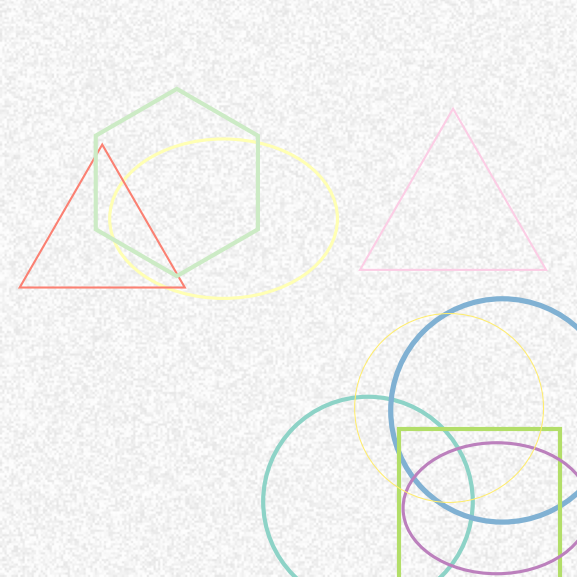[{"shape": "circle", "thickness": 2, "radius": 0.91, "center": [0.637, 0.131]}, {"shape": "oval", "thickness": 1.5, "radius": 0.99, "center": [0.387, 0.62]}, {"shape": "triangle", "thickness": 1, "radius": 0.83, "center": [0.177, 0.584]}, {"shape": "circle", "thickness": 2.5, "radius": 0.97, "center": [0.87, 0.288]}, {"shape": "square", "thickness": 2, "radius": 0.69, "center": [0.83, 0.118]}, {"shape": "triangle", "thickness": 1, "radius": 0.93, "center": [0.785, 0.625]}, {"shape": "oval", "thickness": 1.5, "radius": 0.81, "center": [0.86, 0.119]}, {"shape": "hexagon", "thickness": 2, "radius": 0.81, "center": [0.306, 0.683]}, {"shape": "circle", "thickness": 0.5, "radius": 0.82, "center": [0.778, 0.293]}]